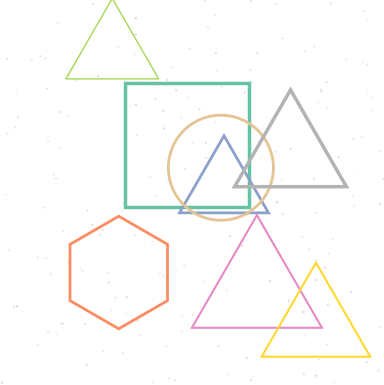[{"shape": "square", "thickness": 2.5, "radius": 0.8, "center": [0.486, 0.624]}, {"shape": "hexagon", "thickness": 2, "radius": 0.73, "center": [0.308, 0.292]}, {"shape": "triangle", "thickness": 2, "radius": 0.67, "center": [0.582, 0.514]}, {"shape": "triangle", "thickness": 1.5, "radius": 0.97, "center": [0.667, 0.246]}, {"shape": "triangle", "thickness": 1, "radius": 0.7, "center": [0.292, 0.865]}, {"shape": "triangle", "thickness": 1.5, "radius": 0.81, "center": [0.821, 0.155]}, {"shape": "circle", "thickness": 2, "radius": 0.68, "center": [0.574, 0.564]}, {"shape": "triangle", "thickness": 2.5, "radius": 0.84, "center": [0.755, 0.599]}]